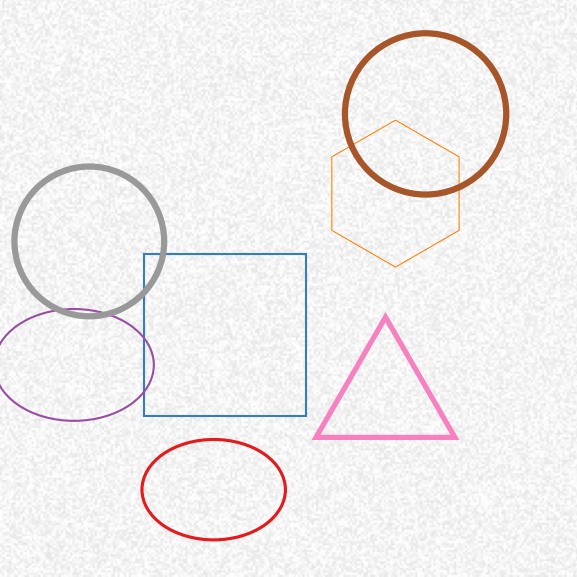[{"shape": "oval", "thickness": 1.5, "radius": 0.62, "center": [0.37, 0.151]}, {"shape": "square", "thickness": 1, "radius": 0.7, "center": [0.389, 0.418]}, {"shape": "oval", "thickness": 1, "radius": 0.69, "center": [0.128, 0.367]}, {"shape": "hexagon", "thickness": 0.5, "radius": 0.64, "center": [0.685, 0.664]}, {"shape": "circle", "thickness": 3, "radius": 0.7, "center": [0.737, 0.802]}, {"shape": "triangle", "thickness": 2.5, "radius": 0.69, "center": [0.668, 0.311]}, {"shape": "circle", "thickness": 3, "radius": 0.65, "center": [0.155, 0.581]}]